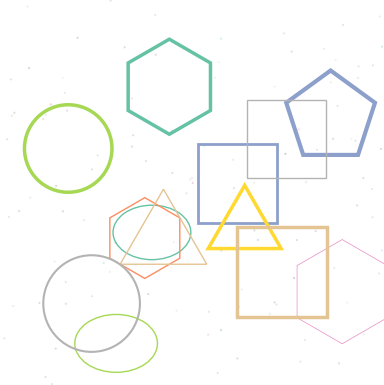[{"shape": "hexagon", "thickness": 2.5, "radius": 0.62, "center": [0.44, 0.775]}, {"shape": "oval", "thickness": 1, "radius": 0.51, "center": [0.395, 0.396]}, {"shape": "hexagon", "thickness": 1, "radius": 0.52, "center": [0.376, 0.382]}, {"shape": "square", "thickness": 2, "radius": 0.51, "center": [0.618, 0.523]}, {"shape": "pentagon", "thickness": 3, "radius": 0.61, "center": [0.859, 0.696]}, {"shape": "hexagon", "thickness": 0.5, "radius": 0.68, "center": [0.889, 0.242]}, {"shape": "oval", "thickness": 1, "radius": 0.54, "center": [0.302, 0.108]}, {"shape": "circle", "thickness": 2.5, "radius": 0.57, "center": [0.177, 0.614]}, {"shape": "triangle", "thickness": 2.5, "radius": 0.55, "center": [0.636, 0.409]}, {"shape": "triangle", "thickness": 1, "radius": 0.65, "center": [0.425, 0.379]}, {"shape": "square", "thickness": 2.5, "radius": 0.59, "center": [0.733, 0.293]}, {"shape": "square", "thickness": 1, "radius": 0.51, "center": [0.744, 0.639]}, {"shape": "circle", "thickness": 1.5, "radius": 0.63, "center": [0.238, 0.212]}]